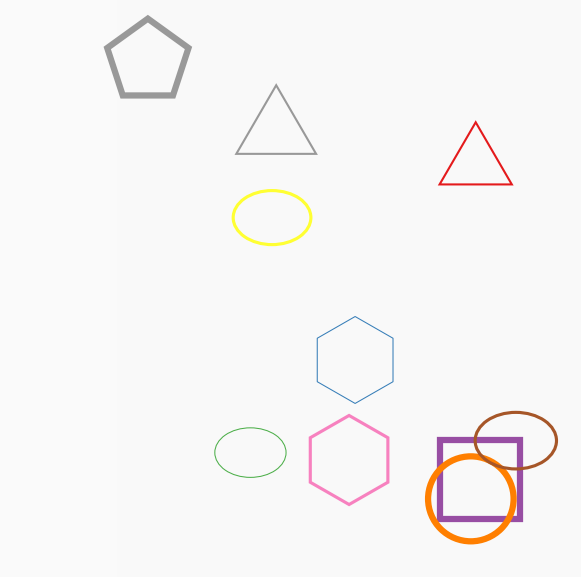[{"shape": "triangle", "thickness": 1, "radius": 0.36, "center": [0.818, 0.716]}, {"shape": "hexagon", "thickness": 0.5, "radius": 0.38, "center": [0.611, 0.376]}, {"shape": "oval", "thickness": 0.5, "radius": 0.31, "center": [0.431, 0.215]}, {"shape": "square", "thickness": 3, "radius": 0.34, "center": [0.826, 0.168]}, {"shape": "circle", "thickness": 3, "radius": 0.37, "center": [0.81, 0.135]}, {"shape": "oval", "thickness": 1.5, "radius": 0.33, "center": [0.468, 0.622]}, {"shape": "oval", "thickness": 1.5, "radius": 0.35, "center": [0.887, 0.236]}, {"shape": "hexagon", "thickness": 1.5, "radius": 0.39, "center": [0.601, 0.203]}, {"shape": "triangle", "thickness": 1, "radius": 0.4, "center": [0.475, 0.772]}, {"shape": "pentagon", "thickness": 3, "radius": 0.37, "center": [0.254, 0.893]}]